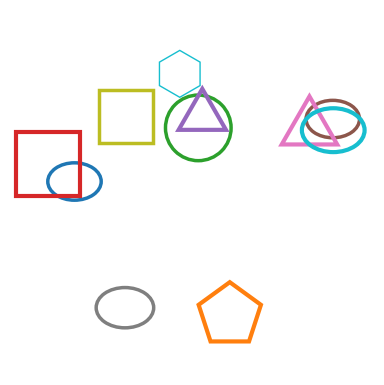[{"shape": "oval", "thickness": 2.5, "radius": 0.35, "center": [0.193, 0.529]}, {"shape": "pentagon", "thickness": 3, "radius": 0.43, "center": [0.597, 0.182]}, {"shape": "circle", "thickness": 2.5, "radius": 0.43, "center": [0.515, 0.668]}, {"shape": "square", "thickness": 3, "radius": 0.41, "center": [0.124, 0.574]}, {"shape": "triangle", "thickness": 3, "radius": 0.35, "center": [0.525, 0.698]}, {"shape": "oval", "thickness": 2.5, "radius": 0.35, "center": [0.864, 0.691]}, {"shape": "triangle", "thickness": 3, "radius": 0.42, "center": [0.804, 0.666]}, {"shape": "oval", "thickness": 2.5, "radius": 0.37, "center": [0.324, 0.201]}, {"shape": "square", "thickness": 2.5, "radius": 0.35, "center": [0.327, 0.697]}, {"shape": "hexagon", "thickness": 1, "radius": 0.3, "center": [0.467, 0.808]}, {"shape": "oval", "thickness": 3, "radius": 0.41, "center": [0.866, 0.662]}]